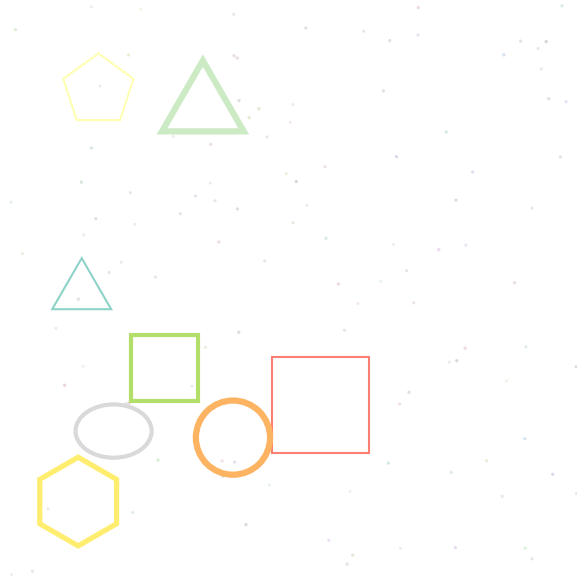[{"shape": "triangle", "thickness": 1, "radius": 0.29, "center": [0.141, 0.493]}, {"shape": "pentagon", "thickness": 1, "radius": 0.32, "center": [0.17, 0.843]}, {"shape": "square", "thickness": 1, "radius": 0.42, "center": [0.555, 0.298]}, {"shape": "circle", "thickness": 3, "radius": 0.32, "center": [0.403, 0.241]}, {"shape": "square", "thickness": 2, "radius": 0.29, "center": [0.285, 0.362]}, {"shape": "oval", "thickness": 2, "radius": 0.33, "center": [0.197, 0.253]}, {"shape": "triangle", "thickness": 3, "radius": 0.41, "center": [0.351, 0.813]}, {"shape": "hexagon", "thickness": 2.5, "radius": 0.38, "center": [0.135, 0.131]}]